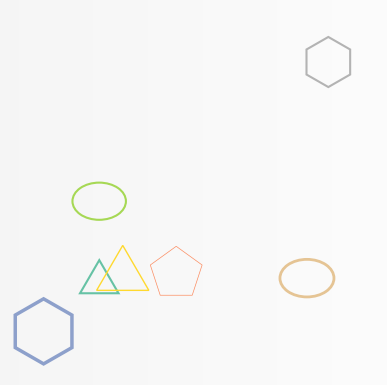[{"shape": "triangle", "thickness": 1.5, "radius": 0.29, "center": [0.256, 0.267]}, {"shape": "pentagon", "thickness": 0.5, "radius": 0.35, "center": [0.455, 0.29]}, {"shape": "hexagon", "thickness": 2.5, "radius": 0.42, "center": [0.113, 0.139]}, {"shape": "oval", "thickness": 1.5, "radius": 0.34, "center": [0.256, 0.477]}, {"shape": "triangle", "thickness": 1, "radius": 0.39, "center": [0.317, 0.285]}, {"shape": "oval", "thickness": 2, "radius": 0.35, "center": [0.792, 0.278]}, {"shape": "hexagon", "thickness": 1.5, "radius": 0.33, "center": [0.847, 0.839]}]